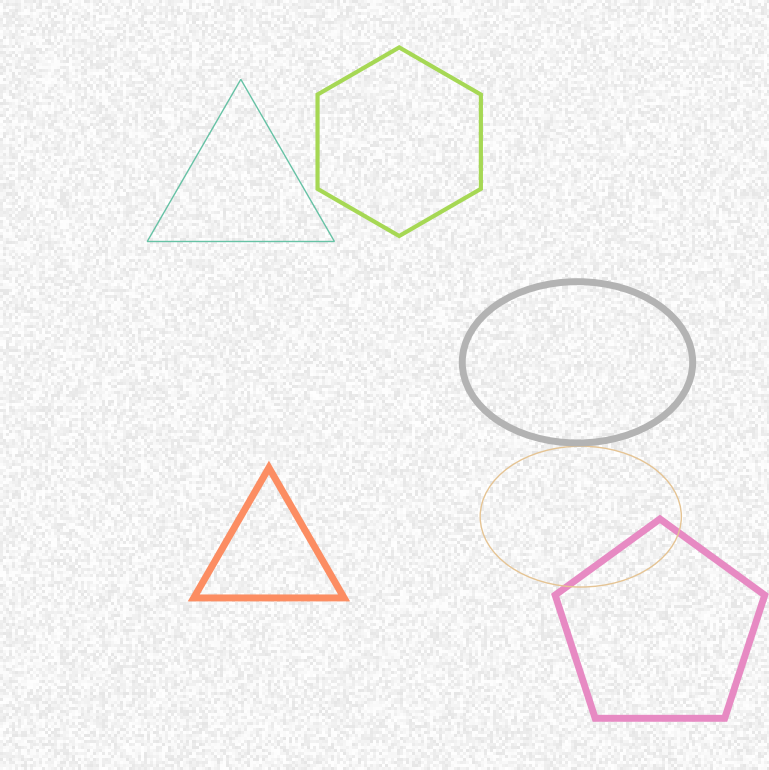[{"shape": "triangle", "thickness": 0.5, "radius": 0.7, "center": [0.313, 0.757]}, {"shape": "triangle", "thickness": 2.5, "radius": 0.56, "center": [0.349, 0.28]}, {"shape": "pentagon", "thickness": 2.5, "radius": 0.72, "center": [0.857, 0.183]}, {"shape": "hexagon", "thickness": 1.5, "radius": 0.61, "center": [0.518, 0.816]}, {"shape": "oval", "thickness": 0.5, "radius": 0.65, "center": [0.754, 0.329]}, {"shape": "oval", "thickness": 2.5, "radius": 0.75, "center": [0.75, 0.529]}]